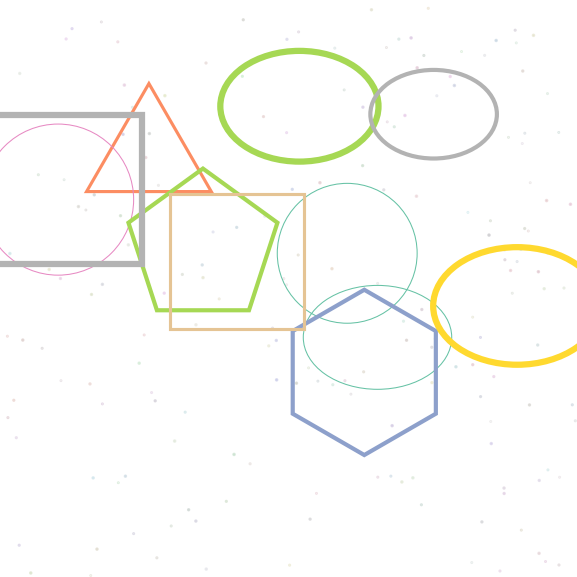[{"shape": "circle", "thickness": 0.5, "radius": 0.61, "center": [0.601, 0.561]}, {"shape": "oval", "thickness": 0.5, "radius": 0.64, "center": [0.654, 0.415]}, {"shape": "triangle", "thickness": 1.5, "radius": 0.62, "center": [0.258, 0.73]}, {"shape": "hexagon", "thickness": 2, "radius": 0.72, "center": [0.631, 0.354]}, {"shape": "circle", "thickness": 0.5, "radius": 0.65, "center": [0.101, 0.653]}, {"shape": "pentagon", "thickness": 2, "radius": 0.68, "center": [0.351, 0.572]}, {"shape": "oval", "thickness": 3, "radius": 0.68, "center": [0.518, 0.815]}, {"shape": "oval", "thickness": 3, "radius": 0.73, "center": [0.896, 0.469]}, {"shape": "square", "thickness": 1.5, "radius": 0.58, "center": [0.41, 0.546]}, {"shape": "oval", "thickness": 2, "radius": 0.55, "center": [0.751, 0.801]}, {"shape": "square", "thickness": 3, "radius": 0.65, "center": [0.117, 0.672]}]